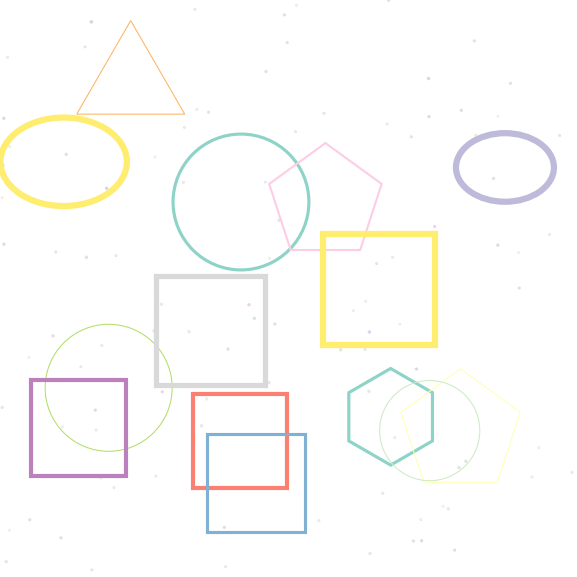[{"shape": "circle", "thickness": 1.5, "radius": 0.59, "center": [0.417, 0.649]}, {"shape": "hexagon", "thickness": 1.5, "radius": 0.42, "center": [0.676, 0.277]}, {"shape": "pentagon", "thickness": 0.5, "radius": 0.54, "center": [0.797, 0.252]}, {"shape": "oval", "thickness": 3, "radius": 0.42, "center": [0.874, 0.709]}, {"shape": "square", "thickness": 2, "radius": 0.41, "center": [0.415, 0.235]}, {"shape": "square", "thickness": 1.5, "radius": 0.43, "center": [0.443, 0.163]}, {"shape": "triangle", "thickness": 0.5, "radius": 0.54, "center": [0.226, 0.855]}, {"shape": "circle", "thickness": 0.5, "radius": 0.55, "center": [0.188, 0.328]}, {"shape": "pentagon", "thickness": 1, "radius": 0.51, "center": [0.564, 0.649]}, {"shape": "square", "thickness": 2.5, "radius": 0.47, "center": [0.364, 0.427]}, {"shape": "square", "thickness": 2, "radius": 0.42, "center": [0.136, 0.258]}, {"shape": "circle", "thickness": 0.5, "radius": 0.43, "center": [0.744, 0.253]}, {"shape": "square", "thickness": 3, "radius": 0.48, "center": [0.656, 0.498]}, {"shape": "oval", "thickness": 3, "radius": 0.55, "center": [0.11, 0.719]}]